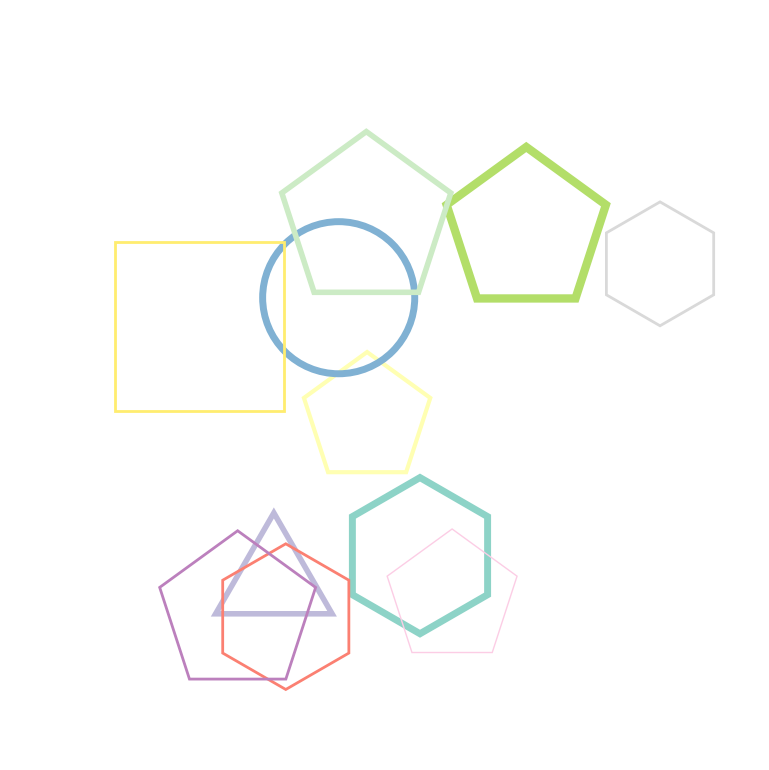[{"shape": "hexagon", "thickness": 2.5, "radius": 0.51, "center": [0.545, 0.278]}, {"shape": "pentagon", "thickness": 1.5, "radius": 0.43, "center": [0.477, 0.457]}, {"shape": "triangle", "thickness": 2, "radius": 0.44, "center": [0.356, 0.247]}, {"shape": "hexagon", "thickness": 1, "radius": 0.47, "center": [0.371, 0.199]}, {"shape": "circle", "thickness": 2.5, "radius": 0.49, "center": [0.44, 0.613]}, {"shape": "pentagon", "thickness": 3, "radius": 0.54, "center": [0.683, 0.7]}, {"shape": "pentagon", "thickness": 0.5, "radius": 0.44, "center": [0.587, 0.224]}, {"shape": "hexagon", "thickness": 1, "radius": 0.4, "center": [0.857, 0.657]}, {"shape": "pentagon", "thickness": 1, "radius": 0.53, "center": [0.309, 0.204]}, {"shape": "pentagon", "thickness": 2, "radius": 0.58, "center": [0.476, 0.714]}, {"shape": "square", "thickness": 1, "radius": 0.55, "center": [0.259, 0.576]}]